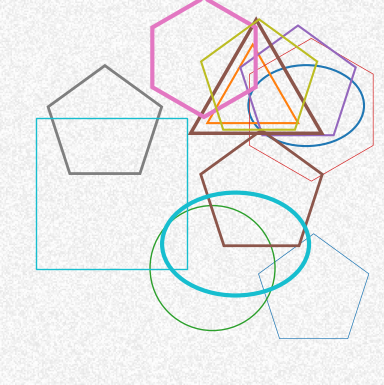[{"shape": "oval", "thickness": 1.5, "radius": 0.75, "center": [0.795, 0.726]}, {"shape": "pentagon", "thickness": 0.5, "radius": 0.75, "center": [0.815, 0.242]}, {"shape": "triangle", "thickness": 1.5, "radius": 0.68, "center": [0.656, 0.748]}, {"shape": "circle", "thickness": 1, "radius": 0.81, "center": [0.552, 0.304]}, {"shape": "hexagon", "thickness": 0.5, "radius": 0.93, "center": [0.809, 0.715]}, {"shape": "pentagon", "thickness": 1.5, "radius": 0.79, "center": [0.774, 0.776]}, {"shape": "pentagon", "thickness": 2, "radius": 0.83, "center": [0.679, 0.496]}, {"shape": "triangle", "thickness": 2.5, "radius": 0.98, "center": [0.665, 0.752]}, {"shape": "hexagon", "thickness": 3, "radius": 0.77, "center": [0.53, 0.851]}, {"shape": "pentagon", "thickness": 2, "radius": 0.78, "center": [0.272, 0.675]}, {"shape": "pentagon", "thickness": 1.5, "radius": 0.79, "center": [0.673, 0.791]}, {"shape": "oval", "thickness": 3, "radius": 0.95, "center": [0.612, 0.366]}, {"shape": "square", "thickness": 1, "radius": 0.98, "center": [0.291, 0.498]}]